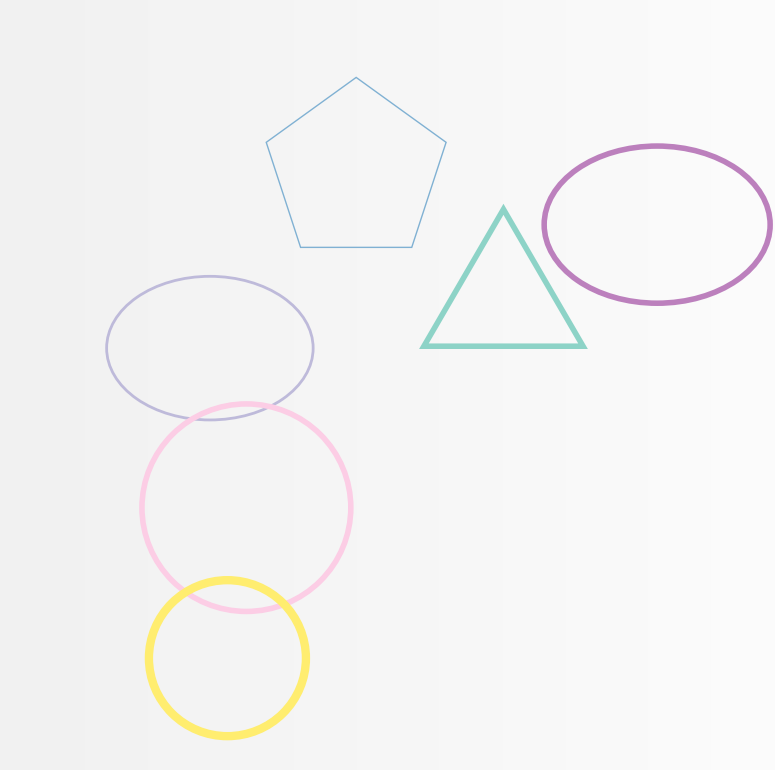[{"shape": "triangle", "thickness": 2, "radius": 0.59, "center": [0.65, 0.61]}, {"shape": "oval", "thickness": 1, "radius": 0.67, "center": [0.271, 0.548]}, {"shape": "pentagon", "thickness": 0.5, "radius": 0.61, "center": [0.46, 0.777]}, {"shape": "circle", "thickness": 2, "radius": 0.67, "center": [0.318, 0.341]}, {"shape": "oval", "thickness": 2, "radius": 0.73, "center": [0.848, 0.708]}, {"shape": "circle", "thickness": 3, "radius": 0.51, "center": [0.293, 0.145]}]